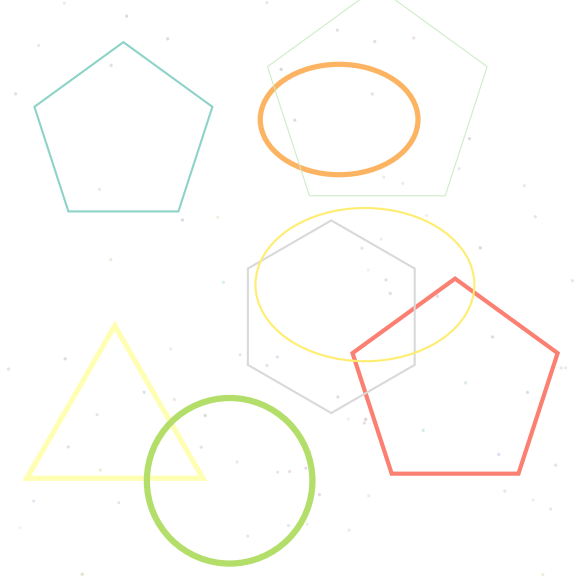[{"shape": "pentagon", "thickness": 1, "radius": 0.81, "center": [0.214, 0.764]}, {"shape": "triangle", "thickness": 2.5, "radius": 0.88, "center": [0.199, 0.259]}, {"shape": "pentagon", "thickness": 2, "radius": 0.93, "center": [0.788, 0.33]}, {"shape": "oval", "thickness": 2.5, "radius": 0.68, "center": [0.587, 0.792]}, {"shape": "circle", "thickness": 3, "radius": 0.72, "center": [0.398, 0.167]}, {"shape": "hexagon", "thickness": 1, "radius": 0.83, "center": [0.574, 0.451]}, {"shape": "pentagon", "thickness": 0.5, "radius": 1.0, "center": [0.653, 0.822]}, {"shape": "oval", "thickness": 1, "radius": 0.95, "center": [0.632, 0.506]}]